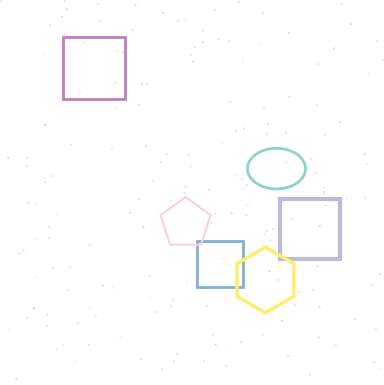[{"shape": "oval", "thickness": 2, "radius": 0.38, "center": [0.718, 0.562]}, {"shape": "square", "thickness": 3, "radius": 0.39, "center": [0.805, 0.405]}, {"shape": "square", "thickness": 2, "radius": 0.3, "center": [0.572, 0.314]}, {"shape": "pentagon", "thickness": 1.5, "radius": 0.34, "center": [0.482, 0.42]}, {"shape": "square", "thickness": 2, "radius": 0.4, "center": [0.245, 0.823]}, {"shape": "hexagon", "thickness": 2.5, "radius": 0.43, "center": [0.689, 0.273]}]